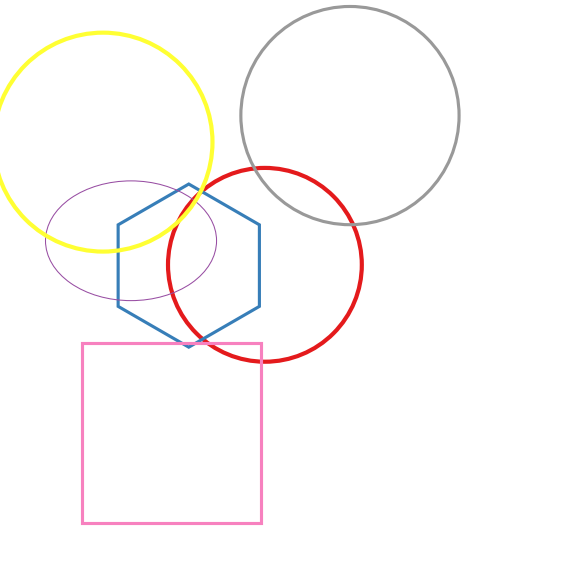[{"shape": "circle", "thickness": 2, "radius": 0.84, "center": [0.459, 0.541]}, {"shape": "hexagon", "thickness": 1.5, "radius": 0.71, "center": [0.327, 0.539]}, {"shape": "oval", "thickness": 0.5, "radius": 0.74, "center": [0.227, 0.582]}, {"shape": "circle", "thickness": 2, "radius": 0.95, "center": [0.178, 0.753]}, {"shape": "square", "thickness": 1.5, "radius": 0.78, "center": [0.297, 0.249]}, {"shape": "circle", "thickness": 1.5, "radius": 0.94, "center": [0.606, 0.799]}]